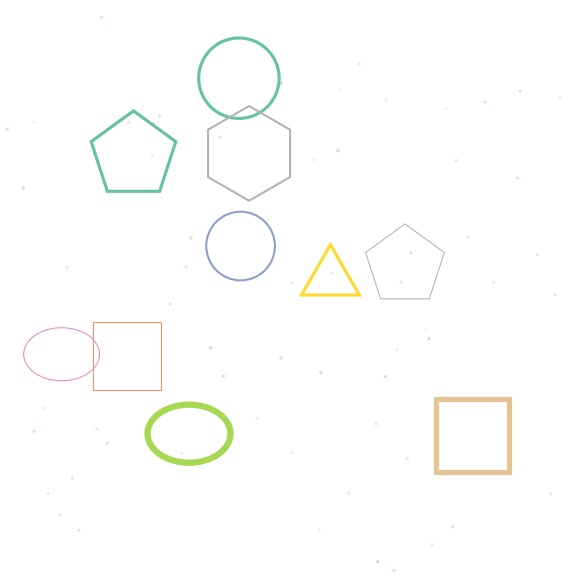[{"shape": "circle", "thickness": 1.5, "radius": 0.35, "center": [0.414, 0.864]}, {"shape": "pentagon", "thickness": 1.5, "radius": 0.38, "center": [0.231, 0.73]}, {"shape": "square", "thickness": 0.5, "radius": 0.29, "center": [0.22, 0.383]}, {"shape": "circle", "thickness": 1, "radius": 0.3, "center": [0.417, 0.573]}, {"shape": "oval", "thickness": 0.5, "radius": 0.33, "center": [0.107, 0.386]}, {"shape": "oval", "thickness": 3, "radius": 0.36, "center": [0.327, 0.248]}, {"shape": "triangle", "thickness": 1.5, "radius": 0.29, "center": [0.572, 0.517]}, {"shape": "square", "thickness": 2.5, "radius": 0.32, "center": [0.818, 0.245]}, {"shape": "pentagon", "thickness": 0.5, "radius": 0.36, "center": [0.701, 0.54]}, {"shape": "hexagon", "thickness": 1, "radius": 0.41, "center": [0.431, 0.734]}]